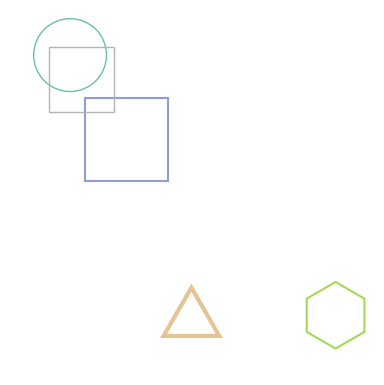[{"shape": "circle", "thickness": 1, "radius": 0.47, "center": [0.182, 0.857]}, {"shape": "square", "thickness": 1.5, "radius": 0.54, "center": [0.329, 0.638]}, {"shape": "hexagon", "thickness": 1.5, "radius": 0.43, "center": [0.872, 0.181]}, {"shape": "triangle", "thickness": 3, "radius": 0.42, "center": [0.497, 0.169]}, {"shape": "square", "thickness": 1, "radius": 0.42, "center": [0.213, 0.793]}]